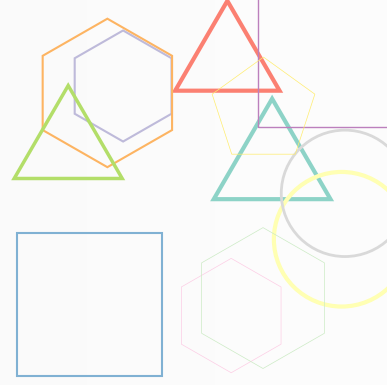[{"shape": "triangle", "thickness": 3, "radius": 0.87, "center": [0.702, 0.57]}, {"shape": "circle", "thickness": 3, "radius": 0.87, "center": [0.882, 0.379]}, {"shape": "hexagon", "thickness": 1.5, "radius": 0.72, "center": [0.318, 0.777]}, {"shape": "triangle", "thickness": 3, "radius": 0.78, "center": [0.587, 0.842]}, {"shape": "square", "thickness": 1.5, "radius": 0.93, "center": [0.231, 0.209]}, {"shape": "hexagon", "thickness": 1.5, "radius": 0.96, "center": [0.277, 0.759]}, {"shape": "triangle", "thickness": 2.5, "radius": 0.8, "center": [0.176, 0.617]}, {"shape": "hexagon", "thickness": 0.5, "radius": 0.74, "center": [0.597, 0.18]}, {"shape": "circle", "thickness": 2, "radius": 0.82, "center": [0.89, 0.498]}, {"shape": "square", "thickness": 1, "radius": 0.88, "center": [0.842, 0.846]}, {"shape": "hexagon", "thickness": 0.5, "radius": 0.91, "center": [0.679, 0.226]}, {"shape": "pentagon", "thickness": 0.5, "radius": 0.7, "center": [0.68, 0.712]}]